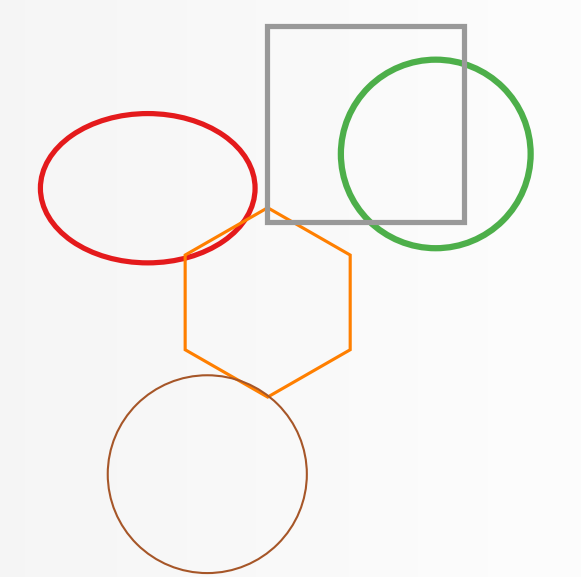[{"shape": "oval", "thickness": 2.5, "radius": 0.92, "center": [0.254, 0.673]}, {"shape": "circle", "thickness": 3, "radius": 0.82, "center": [0.75, 0.733]}, {"shape": "hexagon", "thickness": 1.5, "radius": 0.82, "center": [0.461, 0.476]}, {"shape": "circle", "thickness": 1, "radius": 0.86, "center": [0.357, 0.178]}, {"shape": "square", "thickness": 2.5, "radius": 0.85, "center": [0.629, 0.785]}]